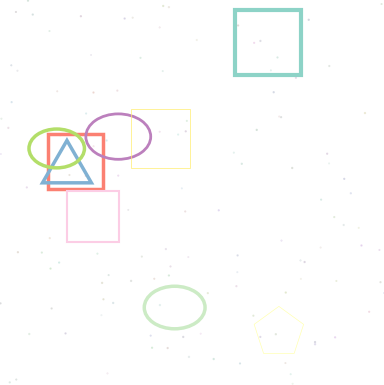[{"shape": "square", "thickness": 3, "radius": 0.43, "center": [0.696, 0.89]}, {"shape": "pentagon", "thickness": 0.5, "radius": 0.34, "center": [0.724, 0.137]}, {"shape": "square", "thickness": 2.5, "radius": 0.36, "center": [0.196, 0.58]}, {"shape": "triangle", "thickness": 2.5, "radius": 0.37, "center": [0.174, 0.562]}, {"shape": "oval", "thickness": 2.5, "radius": 0.36, "center": [0.147, 0.614]}, {"shape": "square", "thickness": 1.5, "radius": 0.33, "center": [0.242, 0.437]}, {"shape": "oval", "thickness": 2, "radius": 0.42, "center": [0.307, 0.645]}, {"shape": "oval", "thickness": 2.5, "radius": 0.39, "center": [0.454, 0.201]}, {"shape": "square", "thickness": 0.5, "radius": 0.38, "center": [0.417, 0.64]}]